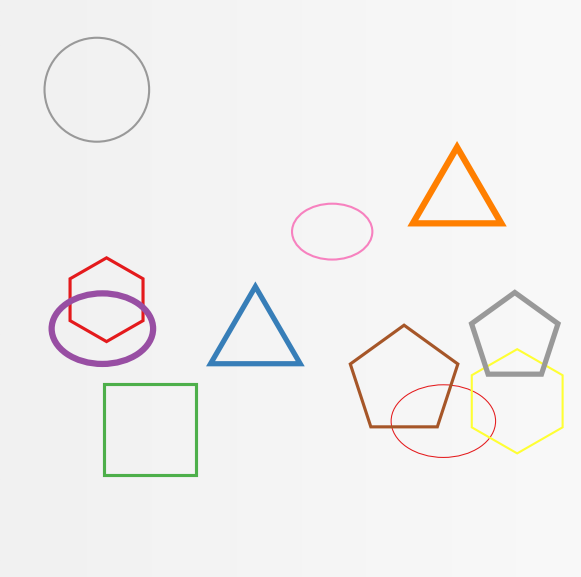[{"shape": "hexagon", "thickness": 1.5, "radius": 0.36, "center": [0.183, 0.48]}, {"shape": "oval", "thickness": 0.5, "radius": 0.45, "center": [0.763, 0.27]}, {"shape": "triangle", "thickness": 2.5, "radius": 0.45, "center": [0.439, 0.414]}, {"shape": "square", "thickness": 1.5, "radius": 0.39, "center": [0.258, 0.256]}, {"shape": "oval", "thickness": 3, "radius": 0.44, "center": [0.176, 0.43]}, {"shape": "triangle", "thickness": 3, "radius": 0.44, "center": [0.786, 0.656]}, {"shape": "hexagon", "thickness": 1, "radius": 0.45, "center": [0.89, 0.304]}, {"shape": "pentagon", "thickness": 1.5, "radius": 0.49, "center": [0.695, 0.339]}, {"shape": "oval", "thickness": 1, "radius": 0.35, "center": [0.572, 0.598]}, {"shape": "circle", "thickness": 1, "radius": 0.45, "center": [0.167, 0.844]}, {"shape": "pentagon", "thickness": 2.5, "radius": 0.39, "center": [0.886, 0.414]}]